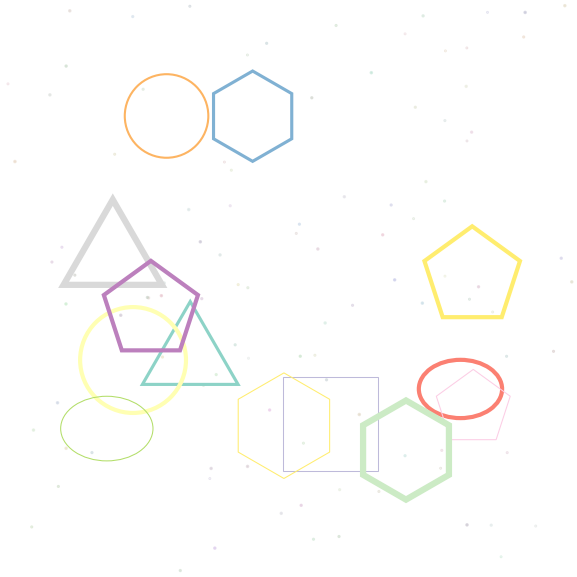[{"shape": "triangle", "thickness": 1.5, "radius": 0.48, "center": [0.329, 0.381]}, {"shape": "circle", "thickness": 2, "radius": 0.46, "center": [0.23, 0.376]}, {"shape": "square", "thickness": 0.5, "radius": 0.41, "center": [0.572, 0.265]}, {"shape": "oval", "thickness": 2, "radius": 0.36, "center": [0.797, 0.326]}, {"shape": "hexagon", "thickness": 1.5, "radius": 0.39, "center": [0.437, 0.798]}, {"shape": "circle", "thickness": 1, "radius": 0.36, "center": [0.288, 0.798]}, {"shape": "oval", "thickness": 0.5, "radius": 0.4, "center": [0.185, 0.257]}, {"shape": "pentagon", "thickness": 0.5, "radius": 0.34, "center": [0.82, 0.292]}, {"shape": "triangle", "thickness": 3, "radius": 0.49, "center": [0.195, 0.555]}, {"shape": "pentagon", "thickness": 2, "radius": 0.43, "center": [0.261, 0.462]}, {"shape": "hexagon", "thickness": 3, "radius": 0.43, "center": [0.703, 0.22]}, {"shape": "pentagon", "thickness": 2, "radius": 0.43, "center": [0.818, 0.52]}, {"shape": "hexagon", "thickness": 0.5, "radius": 0.46, "center": [0.492, 0.262]}]